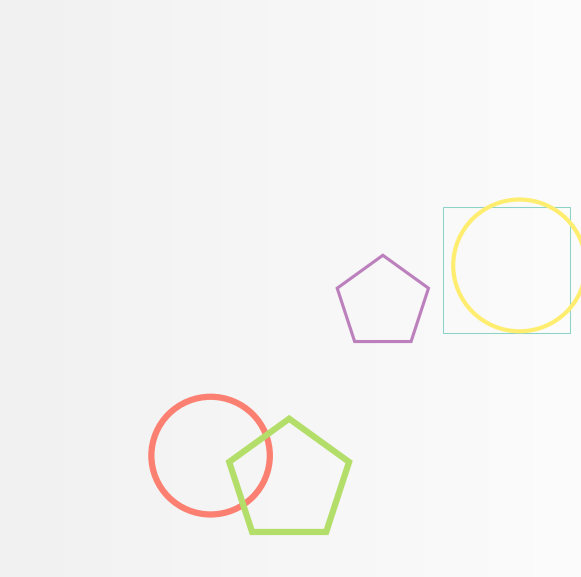[{"shape": "square", "thickness": 0.5, "radius": 0.54, "center": [0.871, 0.532]}, {"shape": "circle", "thickness": 3, "radius": 0.51, "center": [0.362, 0.21]}, {"shape": "pentagon", "thickness": 3, "radius": 0.54, "center": [0.497, 0.166]}, {"shape": "pentagon", "thickness": 1.5, "radius": 0.41, "center": [0.659, 0.475]}, {"shape": "circle", "thickness": 2, "radius": 0.57, "center": [0.894, 0.54]}]